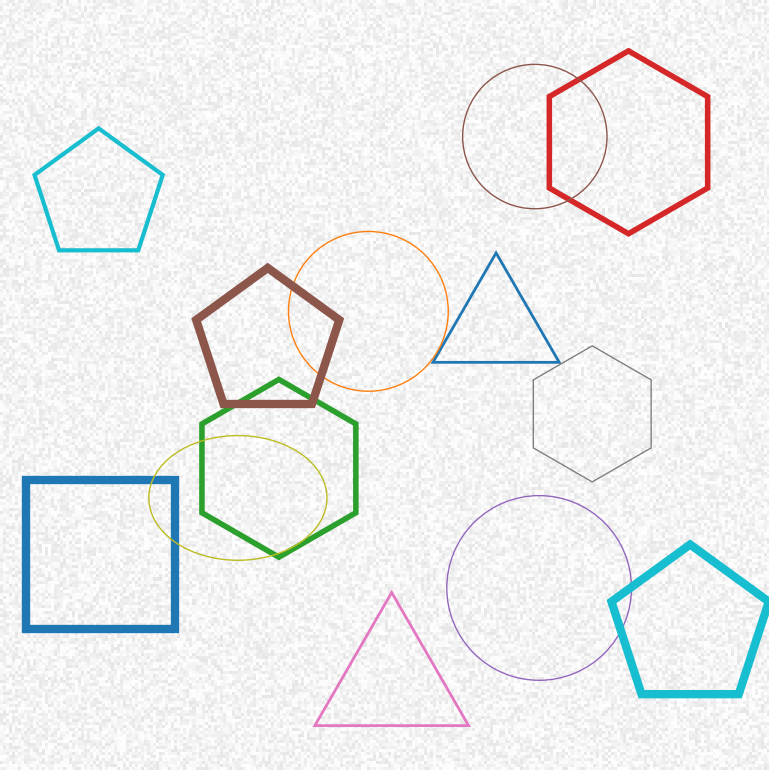[{"shape": "square", "thickness": 3, "radius": 0.48, "center": [0.131, 0.28]}, {"shape": "triangle", "thickness": 1, "radius": 0.47, "center": [0.644, 0.577]}, {"shape": "circle", "thickness": 0.5, "radius": 0.52, "center": [0.478, 0.596]}, {"shape": "hexagon", "thickness": 2, "radius": 0.58, "center": [0.362, 0.392]}, {"shape": "hexagon", "thickness": 2, "radius": 0.59, "center": [0.816, 0.815]}, {"shape": "circle", "thickness": 0.5, "radius": 0.6, "center": [0.7, 0.236]}, {"shape": "pentagon", "thickness": 3, "radius": 0.49, "center": [0.348, 0.554]}, {"shape": "circle", "thickness": 0.5, "radius": 0.47, "center": [0.695, 0.823]}, {"shape": "triangle", "thickness": 1, "radius": 0.58, "center": [0.509, 0.115]}, {"shape": "hexagon", "thickness": 0.5, "radius": 0.44, "center": [0.769, 0.462]}, {"shape": "oval", "thickness": 0.5, "radius": 0.58, "center": [0.309, 0.353]}, {"shape": "pentagon", "thickness": 1.5, "radius": 0.44, "center": [0.128, 0.746]}, {"shape": "pentagon", "thickness": 3, "radius": 0.54, "center": [0.896, 0.185]}]